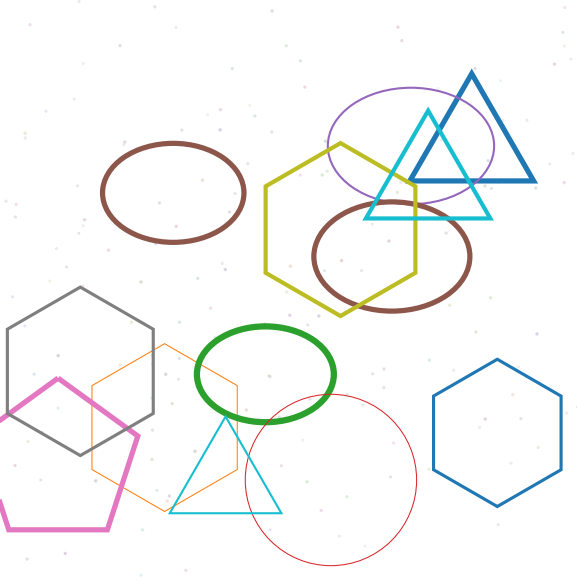[{"shape": "hexagon", "thickness": 1.5, "radius": 0.64, "center": [0.861, 0.25]}, {"shape": "triangle", "thickness": 2.5, "radius": 0.62, "center": [0.817, 0.748]}, {"shape": "hexagon", "thickness": 0.5, "radius": 0.73, "center": [0.285, 0.259]}, {"shape": "oval", "thickness": 3, "radius": 0.59, "center": [0.46, 0.351]}, {"shape": "circle", "thickness": 0.5, "radius": 0.74, "center": [0.573, 0.168]}, {"shape": "oval", "thickness": 1, "radius": 0.72, "center": [0.712, 0.746]}, {"shape": "oval", "thickness": 2.5, "radius": 0.68, "center": [0.679, 0.555]}, {"shape": "oval", "thickness": 2.5, "radius": 0.61, "center": [0.3, 0.665]}, {"shape": "pentagon", "thickness": 2.5, "radius": 0.73, "center": [0.101, 0.199]}, {"shape": "hexagon", "thickness": 1.5, "radius": 0.73, "center": [0.139, 0.356]}, {"shape": "hexagon", "thickness": 2, "radius": 0.75, "center": [0.59, 0.602]}, {"shape": "triangle", "thickness": 2, "radius": 0.62, "center": [0.741, 0.683]}, {"shape": "triangle", "thickness": 1, "radius": 0.56, "center": [0.391, 0.166]}]